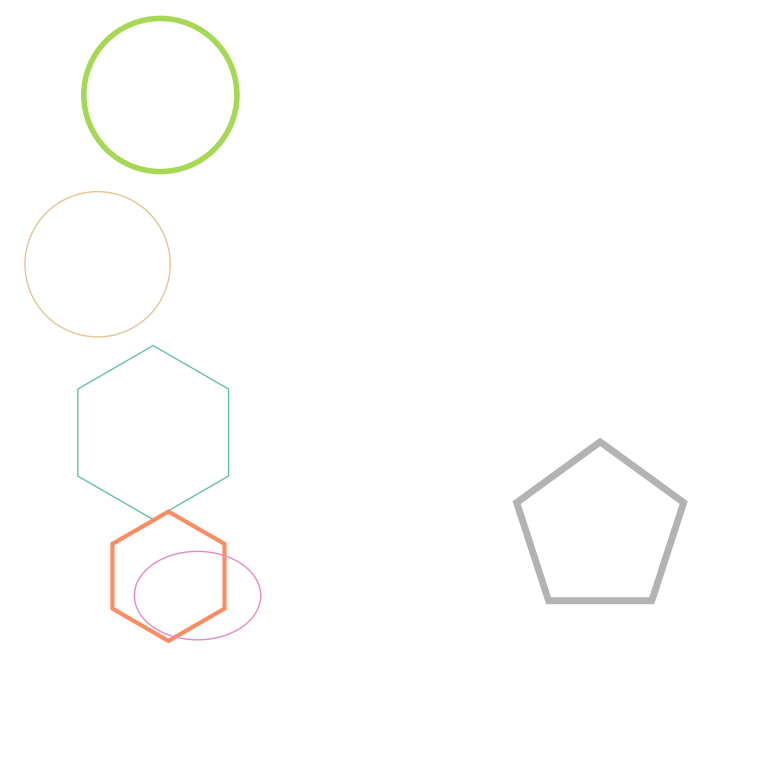[{"shape": "hexagon", "thickness": 0.5, "radius": 0.56, "center": [0.199, 0.438]}, {"shape": "hexagon", "thickness": 1.5, "radius": 0.42, "center": [0.219, 0.252]}, {"shape": "oval", "thickness": 0.5, "radius": 0.41, "center": [0.257, 0.226]}, {"shape": "circle", "thickness": 2, "radius": 0.5, "center": [0.208, 0.877]}, {"shape": "circle", "thickness": 0.5, "radius": 0.47, "center": [0.127, 0.657]}, {"shape": "pentagon", "thickness": 2.5, "radius": 0.57, "center": [0.779, 0.312]}]